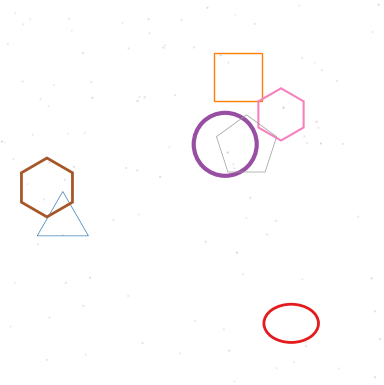[{"shape": "oval", "thickness": 2, "radius": 0.35, "center": [0.756, 0.16]}, {"shape": "triangle", "thickness": 0.5, "radius": 0.38, "center": [0.163, 0.426]}, {"shape": "circle", "thickness": 3, "radius": 0.41, "center": [0.585, 0.625]}, {"shape": "square", "thickness": 1, "radius": 0.31, "center": [0.619, 0.8]}, {"shape": "hexagon", "thickness": 2, "radius": 0.38, "center": [0.122, 0.513]}, {"shape": "hexagon", "thickness": 1.5, "radius": 0.34, "center": [0.73, 0.703]}, {"shape": "pentagon", "thickness": 0.5, "radius": 0.41, "center": [0.64, 0.62]}]